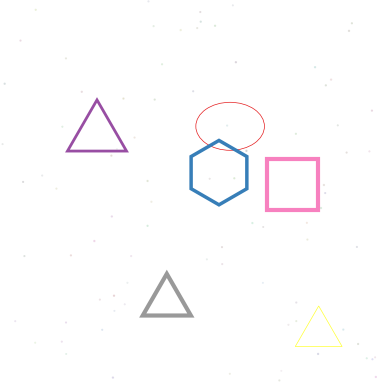[{"shape": "oval", "thickness": 0.5, "radius": 0.45, "center": [0.598, 0.672]}, {"shape": "hexagon", "thickness": 2.5, "radius": 0.42, "center": [0.569, 0.552]}, {"shape": "triangle", "thickness": 2, "radius": 0.44, "center": [0.252, 0.652]}, {"shape": "triangle", "thickness": 0.5, "radius": 0.35, "center": [0.828, 0.135]}, {"shape": "square", "thickness": 3, "radius": 0.33, "center": [0.76, 0.521]}, {"shape": "triangle", "thickness": 3, "radius": 0.36, "center": [0.433, 0.217]}]